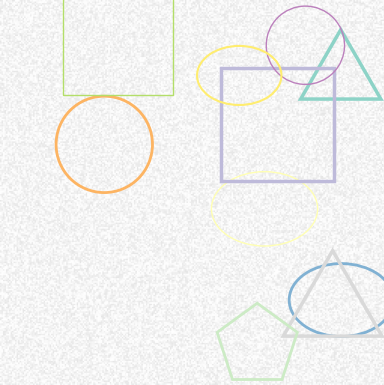[{"shape": "triangle", "thickness": 2.5, "radius": 0.6, "center": [0.885, 0.803]}, {"shape": "oval", "thickness": 1, "radius": 0.69, "center": [0.687, 0.458]}, {"shape": "square", "thickness": 2.5, "radius": 0.73, "center": [0.722, 0.677]}, {"shape": "oval", "thickness": 2, "radius": 0.68, "center": [0.886, 0.221]}, {"shape": "circle", "thickness": 2, "radius": 0.63, "center": [0.271, 0.625]}, {"shape": "square", "thickness": 1, "radius": 0.72, "center": [0.306, 0.897]}, {"shape": "triangle", "thickness": 2.5, "radius": 0.74, "center": [0.864, 0.201]}, {"shape": "circle", "thickness": 1, "radius": 0.51, "center": [0.793, 0.882]}, {"shape": "pentagon", "thickness": 2, "radius": 0.55, "center": [0.668, 0.103]}, {"shape": "oval", "thickness": 1.5, "radius": 0.55, "center": [0.621, 0.804]}]